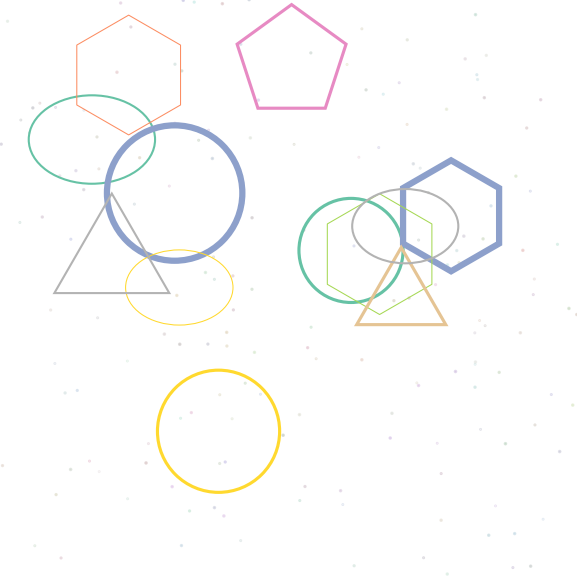[{"shape": "oval", "thickness": 1, "radius": 0.55, "center": [0.159, 0.758]}, {"shape": "circle", "thickness": 1.5, "radius": 0.45, "center": [0.608, 0.565]}, {"shape": "hexagon", "thickness": 0.5, "radius": 0.52, "center": [0.223, 0.869]}, {"shape": "hexagon", "thickness": 3, "radius": 0.48, "center": [0.781, 0.625]}, {"shape": "circle", "thickness": 3, "radius": 0.59, "center": [0.302, 0.665]}, {"shape": "pentagon", "thickness": 1.5, "radius": 0.5, "center": [0.505, 0.892]}, {"shape": "hexagon", "thickness": 0.5, "radius": 0.52, "center": [0.657, 0.559]}, {"shape": "oval", "thickness": 0.5, "radius": 0.46, "center": [0.31, 0.501]}, {"shape": "circle", "thickness": 1.5, "radius": 0.53, "center": [0.378, 0.252]}, {"shape": "triangle", "thickness": 1.5, "radius": 0.45, "center": [0.695, 0.482]}, {"shape": "oval", "thickness": 1, "radius": 0.46, "center": [0.702, 0.607]}, {"shape": "triangle", "thickness": 1, "radius": 0.57, "center": [0.194, 0.549]}]